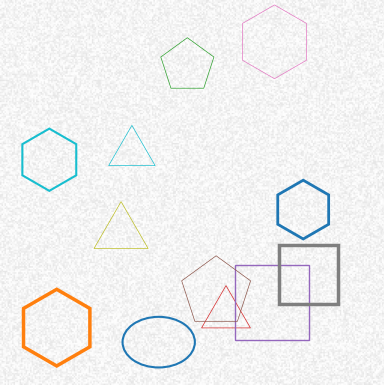[{"shape": "hexagon", "thickness": 2, "radius": 0.38, "center": [0.788, 0.456]}, {"shape": "oval", "thickness": 1.5, "radius": 0.47, "center": [0.412, 0.111]}, {"shape": "hexagon", "thickness": 2.5, "radius": 0.5, "center": [0.147, 0.149]}, {"shape": "pentagon", "thickness": 0.5, "radius": 0.36, "center": [0.487, 0.83]}, {"shape": "triangle", "thickness": 0.5, "radius": 0.37, "center": [0.587, 0.185]}, {"shape": "square", "thickness": 1, "radius": 0.48, "center": [0.707, 0.214]}, {"shape": "pentagon", "thickness": 0.5, "radius": 0.47, "center": [0.561, 0.242]}, {"shape": "hexagon", "thickness": 0.5, "radius": 0.48, "center": [0.713, 0.891]}, {"shape": "square", "thickness": 2.5, "radius": 0.38, "center": [0.801, 0.287]}, {"shape": "triangle", "thickness": 0.5, "radius": 0.41, "center": [0.314, 0.395]}, {"shape": "triangle", "thickness": 0.5, "radius": 0.35, "center": [0.343, 0.605]}, {"shape": "hexagon", "thickness": 1.5, "radius": 0.4, "center": [0.128, 0.585]}]